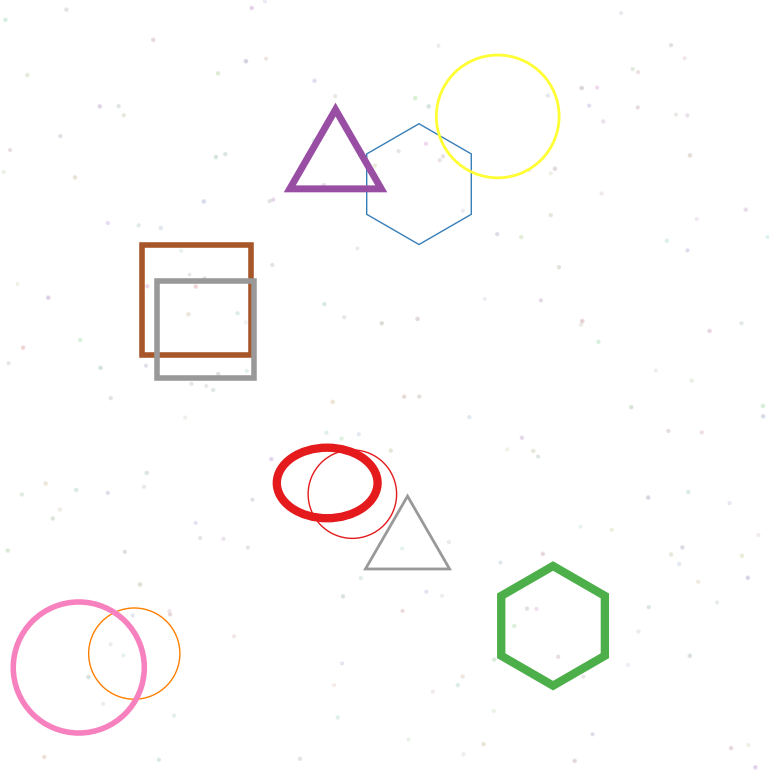[{"shape": "circle", "thickness": 0.5, "radius": 0.29, "center": [0.458, 0.358]}, {"shape": "oval", "thickness": 3, "radius": 0.33, "center": [0.425, 0.373]}, {"shape": "hexagon", "thickness": 0.5, "radius": 0.39, "center": [0.544, 0.761]}, {"shape": "hexagon", "thickness": 3, "radius": 0.39, "center": [0.718, 0.187]}, {"shape": "triangle", "thickness": 2.5, "radius": 0.34, "center": [0.436, 0.789]}, {"shape": "circle", "thickness": 0.5, "radius": 0.3, "center": [0.174, 0.151]}, {"shape": "circle", "thickness": 1, "radius": 0.4, "center": [0.646, 0.849]}, {"shape": "square", "thickness": 2, "radius": 0.36, "center": [0.255, 0.61]}, {"shape": "circle", "thickness": 2, "radius": 0.43, "center": [0.102, 0.133]}, {"shape": "square", "thickness": 2, "radius": 0.32, "center": [0.267, 0.572]}, {"shape": "triangle", "thickness": 1, "radius": 0.32, "center": [0.529, 0.293]}]